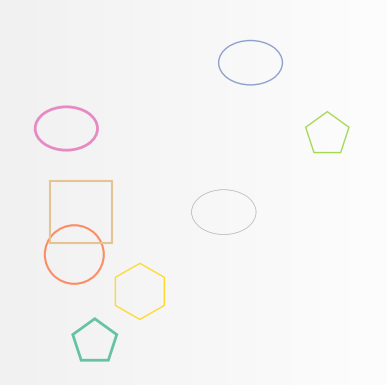[{"shape": "pentagon", "thickness": 2, "radius": 0.3, "center": [0.245, 0.113]}, {"shape": "circle", "thickness": 1.5, "radius": 0.38, "center": [0.192, 0.339]}, {"shape": "oval", "thickness": 1, "radius": 0.41, "center": [0.647, 0.837]}, {"shape": "oval", "thickness": 2, "radius": 0.4, "center": [0.171, 0.666]}, {"shape": "pentagon", "thickness": 1, "radius": 0.29, "center": [0.845, 0.651]}, {"shape": "hexagon", "thickness": 1, "radius": 0.36, "center": [0.361, 0.243]}, {"shape": "square", "thickness": 1.5, "radius": 0.4, "center": [0.209, 0.449]}, {"shape": "oval", "thickness": 0.5, "radius": 0.42, "center": [0.578, 0.449]}]